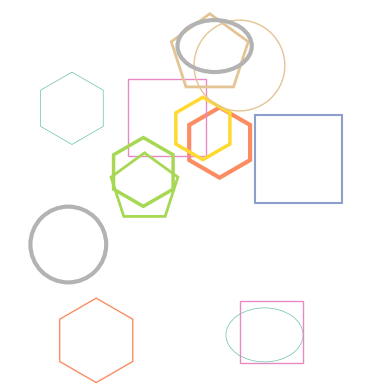[{"shape": "hexagon", "thickness": 0.5, "radius": 0.47, "center": [0.187, 0.719]}, {"shape": "oval", "thickness": 0.5, "radius": 0.5, "center": [0.687, 0.13]}, {"shape": "hexagon", "thickness": 3, "radius": 0.46, "center": [0.57, 0.63]}, {"shape": "hexagon", "thickness": 1, "radius": 0.55, "center": [0.25, 0.116]}, {"shape": "square", "thickness": 1.5, "radius": 0.57, "center": [0.775, 0.587]}, {"shape": "square", "thickness": 1, "radius": 0.41, "center": [0.706, 0.138]}, {"shape": "square", "thickness": 1, "radius": 0.5, "center": [0.434, 0.695]}, {"shape": "pentagon", "thickness": 2, "radius": 0.46, "center": [0.375, 0.512]}, {"shape": "hexagon", "thickness": 2.5, "radius": 0.45, "center": [0.372, 0.553]}, {"shape": "hexagon", "thickness": 2.5, "radius": 0.41, "center": [0.527, 0.666]}, {"shape": "pentagon", "thickness": 2, "radius": 0.53, "center": [0.545, 0.859]}, {"shape": "circle", "thickness": 1, "radius": 0.59, "center": [0.622, 0.83]}, {"shape": "circle", "thickness": 3, "radius": 0.49, "center": [0.177, 0.365]}, {"shape": "oval", "thickness": 3, "radius": 0.48, "center": [0.557, 0.88]}]